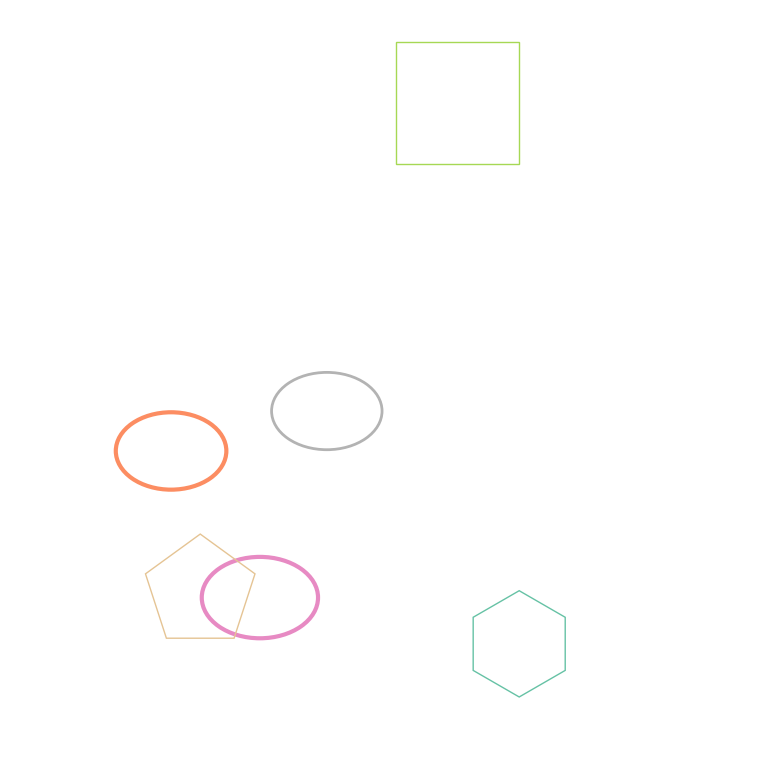[{"shape": "hexagon", "thickness": 0.5, "radius": 0.35, "center": [0.674, 0.164]}, {"shape": "oval", "thickness": 1.5, "radius": 0.36, "center": [0.222, 0.414]}, {"shape": "oval", "thickness": 1.5, "radius": 0.38, "center": [0.338, 0.224]}, {"shape": "square", "thickness": 0.5, "radius": 0.4, "center": [0.594, 0.866]}, {"shape": "pentagon", "thickness": 0.5, "radius": 0.37, "center": [0.26, 0.232]}, {"shape": "oval", "thickness": 1, "radius": 0.36, "center": [0.424, 0.466]}]